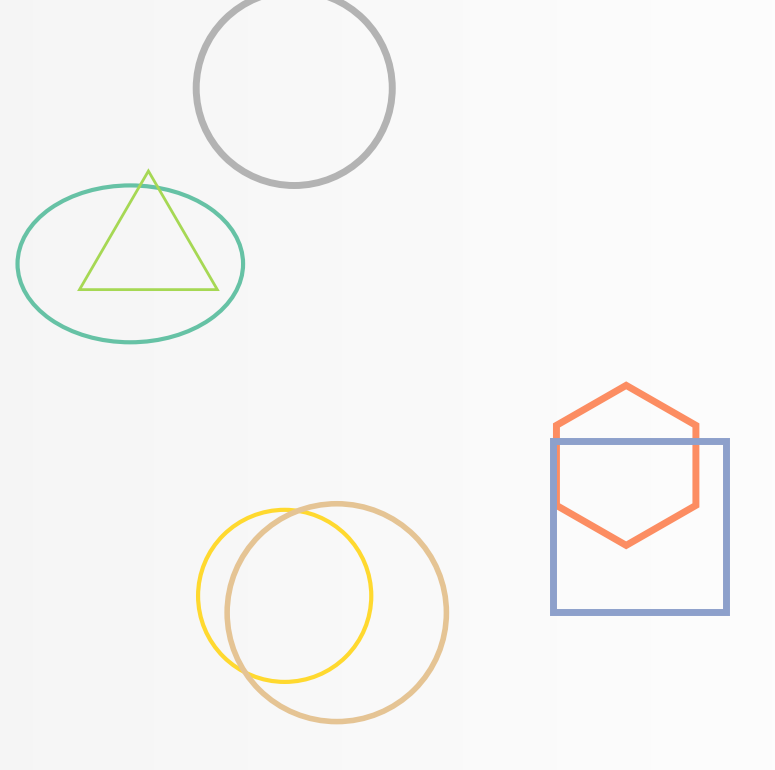[{"shape": "oval", "thickness": 1.5, "radius": 0.73, "center": [0.168, 0.657]}, {"shape": "hexagon", "thickness": 2.5, "radius": 0.52, "center": [0.808, 0.396]}, {"shape": "square", "thickness": 2.5, "radius": 0.56, "center": [0.826, 0.316]}, {"shape": "triangle", "thickness": 1, "radius": 0.51, "center": [0.191, 0.675]}, {"shape": "circle", "thickness": 1.5, "radius": 0.56, "center": [0.367, 0.226]}, {"shape": "circle", "thickness": 2, "radius": 0.71, "center": [0.435, 0.204]}, {"shape": "circle", "thickness": 2.5, "radius": 0.63, "center": [0.38, 0.886]}]